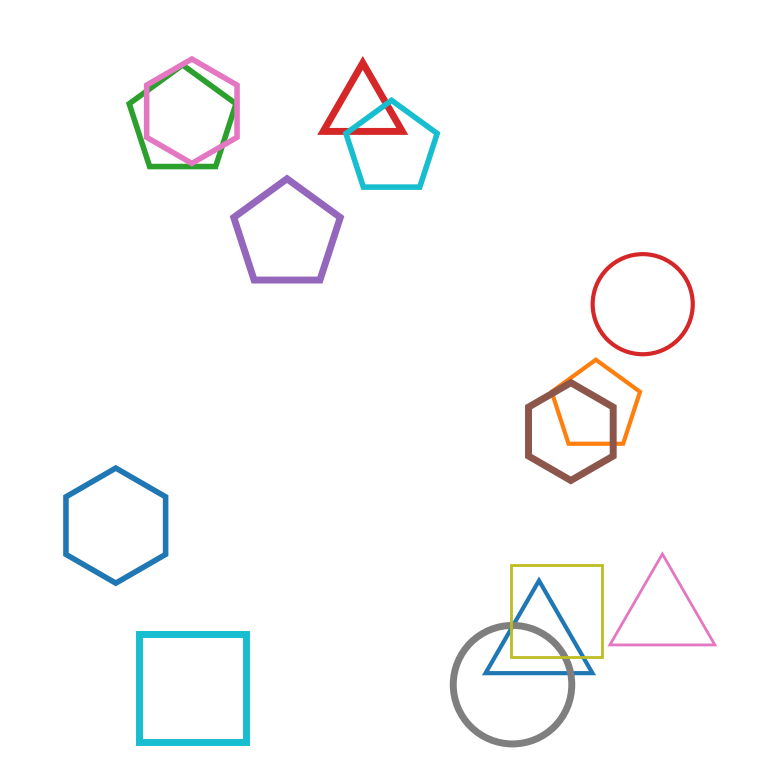[{"shape": "hexagon", "thickness": 2, "radius": 0.37, "center": [0.15, 0.317]}, {"shape": "triangle", "thickness": 1.5, "radius": 0.4, "center": [0.7, 0.166]}, {"shape": "pentagon", "thickness": 1.5, "radius": 0.3, "center": [0.774, 0.473]}, {"shape": "pentagon", "thickness": 2, "radius": 0.36, "center": [0.237, 0.843]}, {"shape": "circle", "thickness": 1.5, "radius": 0.33, "center": [0.835, 0.605]}, {"shape": "triangle", "thickness": 2.5, "radius": 0.3, "center": [0.471, 0.859]}, {"shape": "pentagon", "thickness": 2.5, "radius": 0.36, "center": [0.373, 0.695]}, {"shape": "hexagon", "thickness": 2.5, "radius": 0.32, "center": [0.741, 0.44]}, {"shape": "triangle", "thickness": 1, "radius": 0.39, "center": [0.86, 0.202]}, {"shape": "hexagon", "thickness": 2, "radius": 0.34, "center": [0.249, 0.856]}, {"shape": "circle", "thickness": 2.5, "radius": 0.38, "center": [0.666, 0.111]}, {"shape": "square", "thickness": 1, "radius": 0.3, "center": [0.723, 0.206]}, {"shape": "pentagon", "thickness": 2, "radius": 0.31, "center": [0.509, 0.807]}, {"shape": "square", "thickness": 2.5, "radius": 0.35, "center": [0.25, 0.106]}]